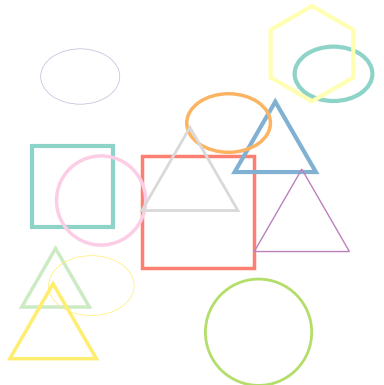[{"shape": "square", "thickness": 3, "radius": 0.53, "center": [0.188, 0.515]}, {"shape": "oval", "thickness": 3, "radius": 0.5, "center": [0.866, 0.808]}, {"shape": "hexagon", "thickness": 3, "radius": 0.62, "center": [0.81, 0.861]}, {"shape": "oval", "thickness": 0.5, "radius": 0.51, "center": [0.208, 0.801]}, {"shape": "square", "thickness": 2.5, "radius": 0.73, "center": [0.515, 0.449]}, {"shape": "triangle", "thickness": 3, "radius": 0.61, "center": [0.715, 0.614]}, {"shape": "oval", "thickness": 2.5, "radius": 0.54, "center": [0.594, 0.68]}, {"shape": "circle", "thickness": 2, "radius": 0.69, "center": [0.672, 0.137]}, {"shape": "circle", "thickness": 2.5, "radius": 0.58, "center": [0.263, 0.479]}, {"shape": "triangle", "thickness": 2, "radius": 0.72, "center": [0.493, 0.525]}, {"shape": "triangle", "thickness": 1, "radius": 0.71, "center": [0.784, 0.418]}, {"shape": "triangle", "thickness": 2.5, "radius": 0.51, "center": [0.144, 0.253]}, {"shape": "triangle", "thickness": 2.5, "radius": 0.65, "center": [0.138, 0.133]}, {"shape": "oval", "thickness": 0.5, "radius": 0.56, "center": [0.237, 0.258]}]